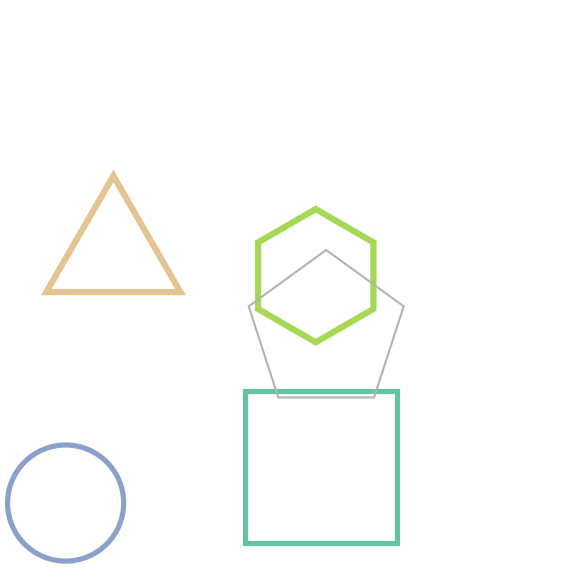[{"shape": "square", "thickness": 2.5, "radius": 0.66, "center": [0.555, 0.191]}, {"shape": "circle", "thickness": 2.5, "radius": 0.5, "center": [0.114, 0.128]}, {"shape": "hexagon", "thickness": 3, "radius": 0.58, "center": [0.547, 0.522]}, {"shape": "triangle", "thickness": 3, "radius": 0.67, "center": [0.196, 0.56]}, {"shape": "pentagon", "thickness": 1, "radius": 0.71, "center": [0.565, 0.425]}]